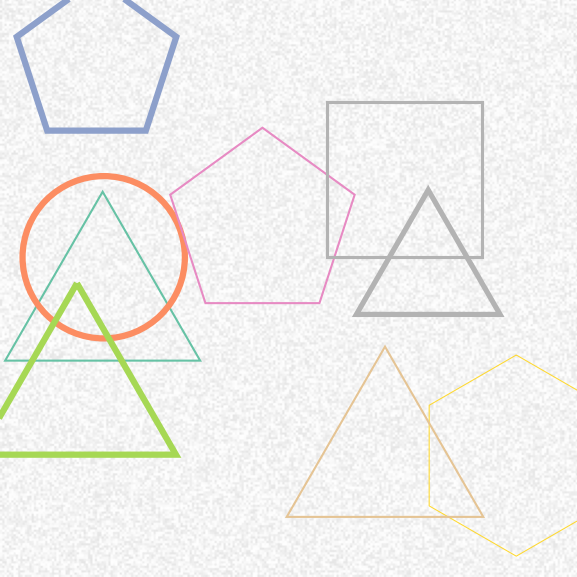[{"shape": "triangle", "thickness": 1, "radius": 0.97, "center": [0.178, 0.472]}, {"shape": "circle", "thickness": 3, "radius": 0.7, "center": [0.18, 0.554]}, {"shape": "pentagon", "thickness": 3, "radius": 0.73, "center": [0.167, 0.89]}, {"shape": "pentagon", "thickness": 1, "radius": 0.84, "center": [0.454, 0.61]}, {"shape": "triangle", "thickness": 3, "radius": 0.99, "center": [0.133, 0.311]}, {"shape": "hexagon", "thickness": 0.5, "radius": 0.87, "center": [0.894, 0.21]}, {"shape": "triangle", "thickness": 1, "radius": 0.98, "center": [0.667, 0.202]}, {"shape": "square", "thickness": 1.5, "radius": 0.67, "center": [0.701, 0.688]}, {"shape": "triangle", "thickness": 2.5, "radius": 0.72, "center": [0.741, 0.527]}]